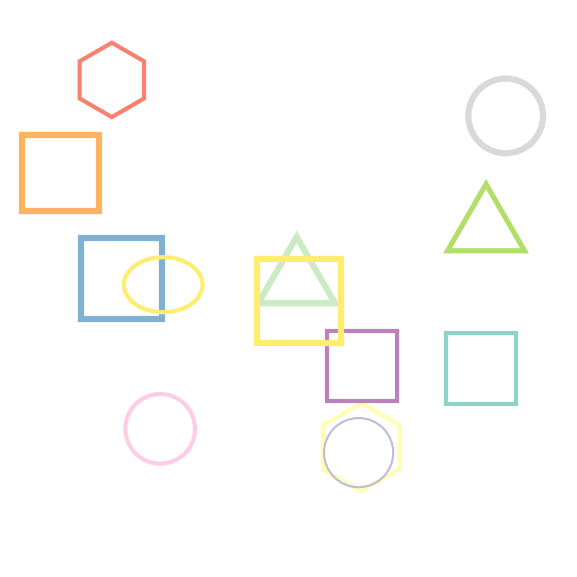[{"shape": "square", "thickness": 2, "radius": 0.31, "center": [0.833, 0.361]}, {"shape": "hexagon", "thickness": 2, "radius": 0.38, "center": [0.625, 0.225]}, {"shape": "circle", "thickness": 1, "radius": 0.3, "center": [0.621, 0.215]}, {"shape": "hexagon", "thickness": 2, "radius": 0.32, "center": [0.194, 0.861]}, {"shape": "square", "thickness": 3, "radius": 0.35, "center": [0.21, 0.516]}, {"shape": "square", "thickness": 3, "radius": 0.33, "center": [0.104, 0.7]}, {"shape": "triangle", "thickness": 2.5, "radius": 0.38, "center": [0.842, 0.603]}, {"shape": "circle", "thickness": 2, "radius": 0.3, "center": [0.277, 0.257]}, {"shape": "circle", "thickness": 3, "radius": 0.32, "center": [0.876, 0.798]}, {"shape": "square", "thickness": 2, "radius": 0.3, "center": [0.627, 0.365]}, {"shape": "triangle", "thickness": 3, "radius": 0.38, "center": [0.514, 0.512]}, {"shape": "square", "thickness": 3, "radius": 0.36, "center": [0.518, 0.478]}, {"shape": "oval", "thickness": 2, "radius": 0.34, "center": [0.283, 0.506]}]